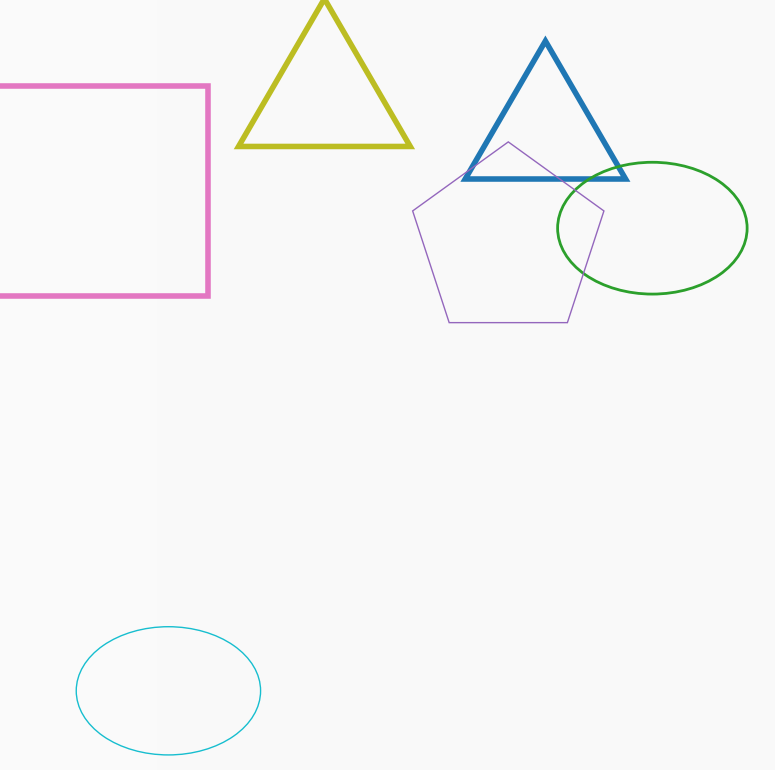[{"shape": "triangle", "thickness": 2, "radius": 0.6, "center": [0.704, 0.827]}, {"shape": "oval", "thickness": 1, "radius": 0.61, "center": [0.842, 0.704]}, {"shape": "pentagon", "thickness": 0.5, "radius": 0.65, "center": [0.656, 0.686]}, {"shape": "square", "thickness": 2, "radius": 0.68, "center": [0.132, 0.752]}, {"shape": "triangle", "thickness": 2, "radius": 0.64, "center": [0.419, 0.874]}, {"shape": "oval", "thickness": 0.5, "radius": 0.59, "center": [0.217, 0.103]}]